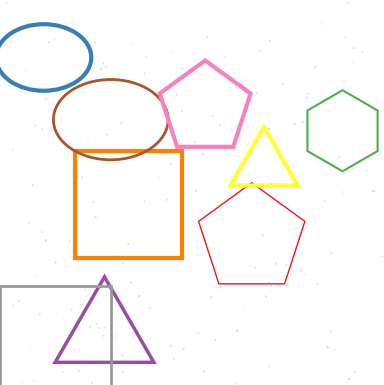[{"shape": "pentagon", "thickness": 1, "radius": 0.73, "center": [0.654, 0.38]}, {"shape": "oval", "thickness": 3, "radius": 0.62, "center": [0.113, 0.851]}, {"shape": "hexagon", "thickness": 1.5, "radius": 0.53, "center": [0.89, 0.66]}, {"shape": "triangle", "thickness": 2.5, "radius": 0.74, "center": [0.271, 0.133]}, {"shape": "square", "thickness": 3, "radius": 0.7, "center": [0.334, 0.469]}, {"shape": "triangle", "thickness": 3, "radius": 0.51, "center": [0.686, 0.569]}, {"shape": "oval", "thickness": 2, "radius": 0.74, "center": [0.288, 0.689]}, {"shape": "pentagon", "thickness": 3, "radius": 0.62, "center": [0.533, 0.719]}, {"shape": "square", "thickness": 2, "radius": 0.72, "center": [0.144, 0.115]}]